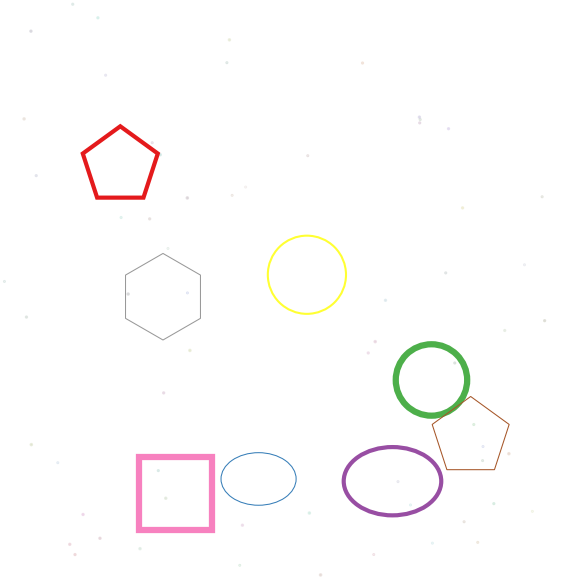[{"shape": "pentagon", "thickness": 2, "radius": 0.34, "center": [0.208, 0.712]}, {"shape": "oval", "thickness": 0.5, "radius": 0.33, "center": [0.448, 0.17]}, {"shape": "circle", "thickness": 3, "radius": 0.31, "center": [0.747, 0.341]}, {"shape": "oval", "thickness": 2, "radius": 0.42, "center": [0.68, 0.166]}, {"shape": "circle", "thickness": 1, "radius": 0.34, "center": [0.531, 0.523]}, {"shape": "pentagon", "thickness": 0.5, "radius": 0.35, "center": [0.815, 0.243]}, {"shape": "square", "thickness": 3, "radius": 0.32, "center": [0.305, 0.145]}, {"shape": "hexagon", "thickness": 0.5, "radius": 0.37, "center": [0.282, 0.485]}]